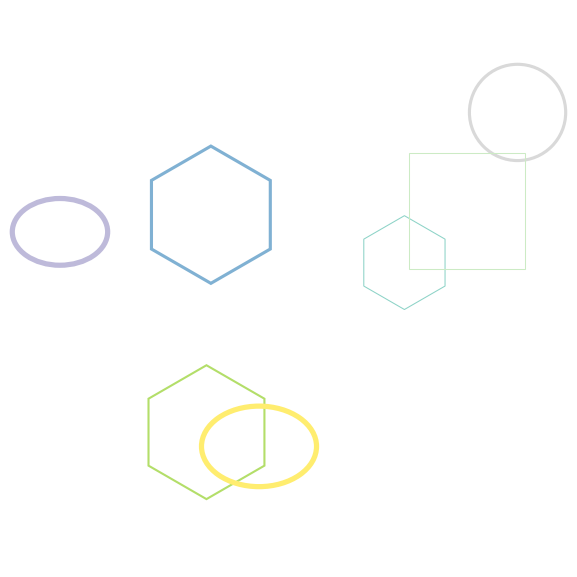[{"shape": "hexagon", "thickness": 0.5, "radius": 0.41, "center": [0.7, 0.544]}, {"shape": "oval", "thickness": 2.5, "radius": 0.41, "center": [0.104, 0.598]}, {"shape": "hexagon", "thickness": 1.5, "radius": 0.59, "center": [0.365, 0.627]}, {"shape": "hexagon", "thickness": 1, "radius": 0.58, "center": [0.358, 0.251]}, {"shape": "circle", "thickness": 1.5, "radius": 0.42, "center": [0.896, 0.804]}, {"shape": "square", "thickness": 0.5, "radius": 0.5, "center": [0.809, 0.634]}, {"shape": "oval", "thickness": 2.5, "radius": 0.5, "center": [0.449, 0.226]}]